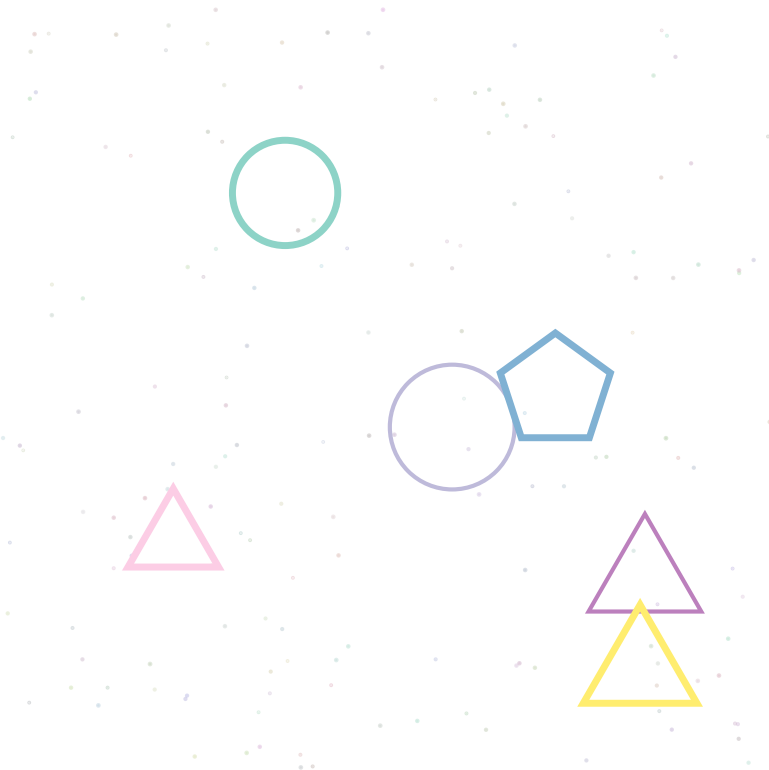[{"shape": "circle", "thickness": 2.5, "radius": 0.34, "center": [0.37, 0.749]}, {"shape": "circle", "thickness": 1.5, "radius": 0.41, "center": [0.587, 0.445]}, {"shape": "pentagon", "thickness": 2.5, "radius": 0.38, "center": [0.721, 0.492]}, {"shape": "triangle", "thickness": 2.5, "radius": 0.34, "center": [0.225, 0.298]}, {"shape": "triangle", "thickness": 1.5, "radius": 0.42, "center": [0.838, 0.248]}, {"shape": "triangle", "thickness": 2.5, "radius": 0.43, "center": [0.831, 0.129]}]